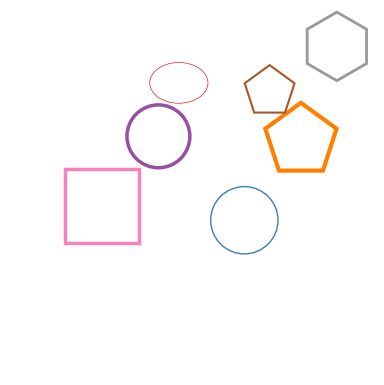[{"shape": "oval", "thickness": 0.5, "radius": 0.38, "center": [0.465, 0.785]}, {"shape": "circle", "thickness": 1, "radius": 0.44, "center": [0.635, 0.428]}, {"shape": "circle", "thickness": 2.5, "radius": 0.41, "center": [0.411, 0.646]}, {"shape": "pentagon", "thickness": 3, "radius": 0.49, "center": [0.782, 0.636]}, {"shape": "pentagon", "thickness": 1.5, "radius": 0.34, "center": [0.7, 0.763]}, {"shape": "square", "thickness": 2.5, "radius": 0.48, "center": [0.264, 0.466]}, {"shape": "hexagon", "thickness": 2, "radius": 0.45, "center": [0.875, 0.879]}]